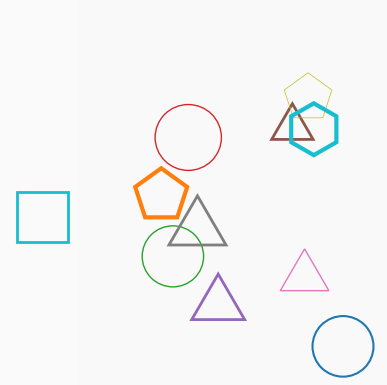[{"shape": "circle", "thickness": 1.5, "radius": 0.39, "center": [0.885, 0.1]}, {"shape": "pentagon", "thickness": 3, "radius": 0.35, "center": [0.416, 0.493]}, {"shape": "circle", "thickness": 1, "radius": 0.4, "center": [0.446, 0.334]}, {"shape": "circle", "thickness": 1, "radius": 0.43, "center": [0.486, 0.643]}, {"shape": "triangle", "thickness": 2, "radius": 0.39, "center": [0.563, 0.209]}, {"shape": "triangle", "thickness": 2, "radius": 0.31, "center": [0.755, 0.669]}, {"shape": "triangle", "thickness": 1, "radius": 0.36, "center": [0.786, 0.281]}, {"shape": "triangle", "thickness": 2, "radius": 0.43, "center": [0.51, 0.406]}, {"shape": "pentagon", "thickness": 0.5, "radius": 0.32, "center": [0.795, 0.746]}, {"shape": "hexagon", "thickness": 3, "radius": 0.34, "center": [0.81, 0.664]}, {"shape": "square", "thickness": 2, "radius": 0.33, "center": [0.11, 0.436]}]